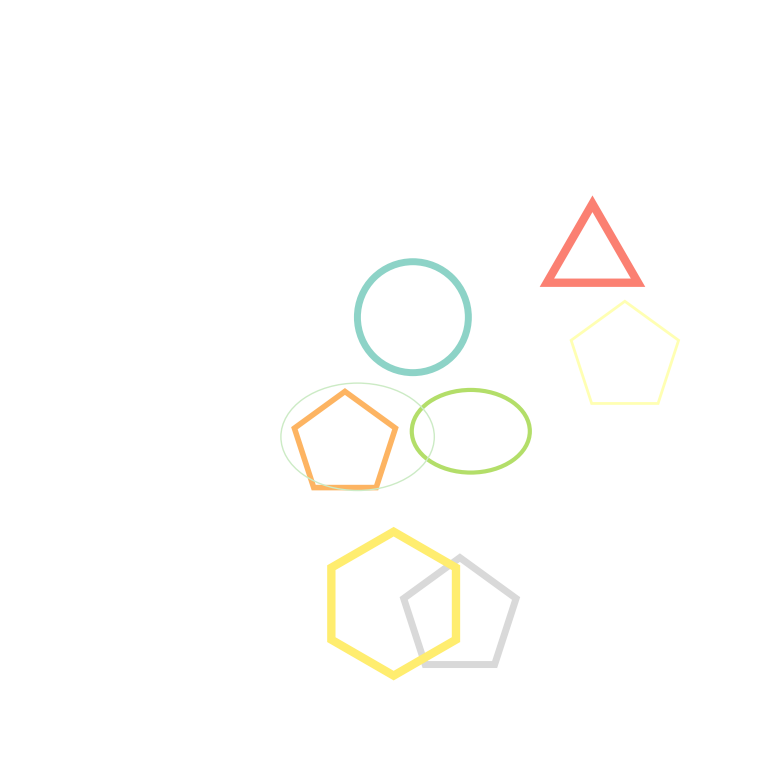[{"shape": "circle", "thickness": 2.5, "radius": 0.36, "center": [0.536, 0.588]}, {"shape": "pentagon", "thickness": 1, "radius": 0.37, "center": [0.812, 0.535]}, {"shape": "triangle", "thickness": 3, "radius": 0.34, "center": [0.769, 0.667]}, {"shape": "pentagon", "thickness": 2, "radius": 0.34, "center": [0.448, 0.423]}, {"shape": "oval", "thickness": 1.5, "radius": 0.38, "center": [0.611, 0.44]}, {"shape": "pentagon", "thickness": 2.5, "radius": 0.38, "center": [0.597, 0.199]}, {"shape": "oval", "thickness": 0.5, "radius": 0.5, "center": [0.464, 0.433]}, {"shape": "hexagon", "thickness": 3, "radius": 0.47, "center": [0.511, 0.216]}]